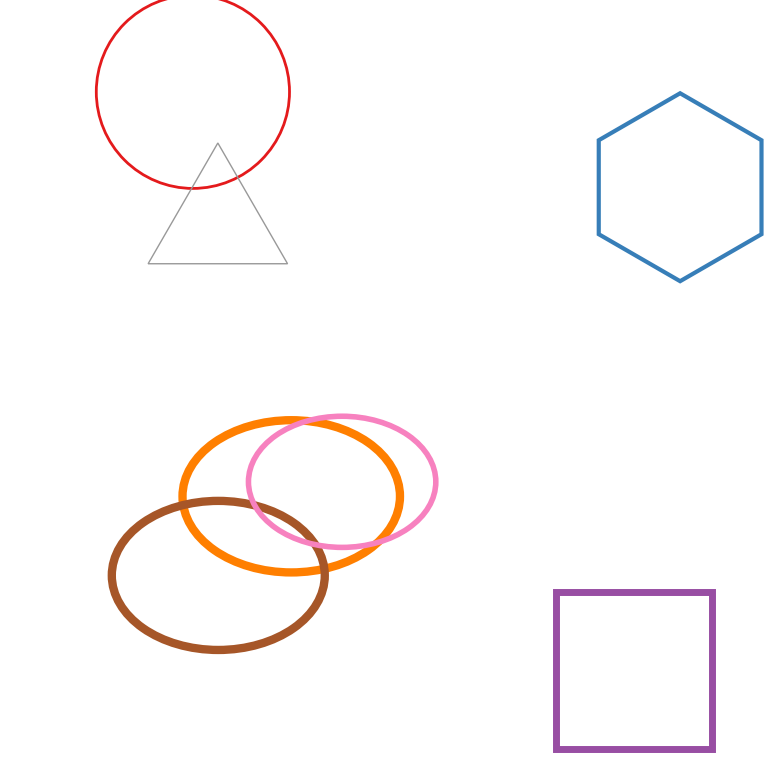[{"shape": "circle", "thickness": 1, "radius": 0.63, "center": [0.251, 0.881]}, {"shape": "hexagon", "thickness": 1.5, "radius": 0.61, "center": [0.883, 0.757]}, {"shape": "square", "thickness": 2.5, "radius": 0.51, "center": [0.824, 0.129]}, {"shape": "oval", "thickness": 3, "radius": 0.71, "center": [0.378, 0.355]}, {"shape": "oval", "thickness": 3, "radius": 0.69, "center": [0.284, 0.253]}, {"shape": "oval", "thickness": 2, "radius": 0.61, "center": [0.444, 0.374]}, {"shape": "triangle", "thickness": 0.5, "radius": 0.52, "center": [0.283, 0.71]}]